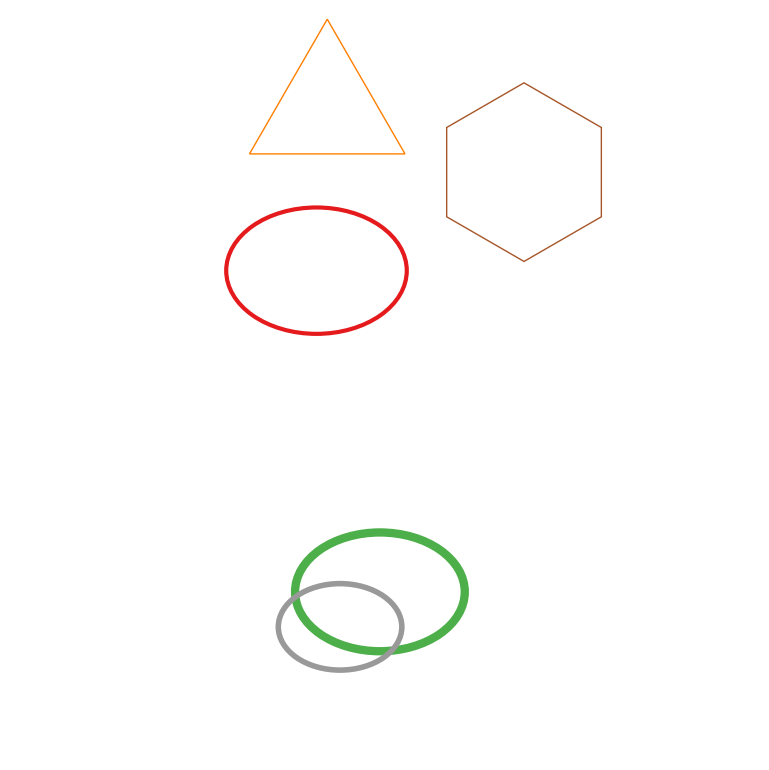[{"shape": "oval", "thickness": 1.5, "radius": 0.59, "center": [0.411, 0.648]}, {"shape": "oval", "thickness": 3, "radius": 0.55, "center": [0.493, 0.231]}, {"shape": "triangle", "thickness": 0.5, "radius": 0.58, "center": [0.425, 0.858]}, {"shape": "hexagon", "thickness": 0.5, "radius": 0.58, "center": [0.681, 0.776]}, {"shape": "oval", "thickness": 2, "radius": 0.4, "center": [0.442, 0.186]}]